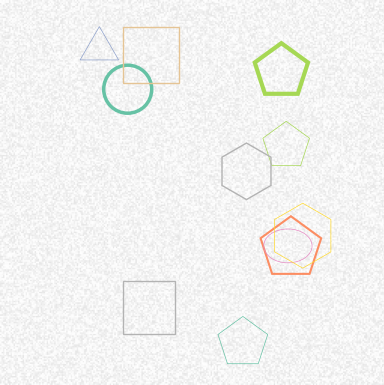[{"shape": "pentagon", "thickness": 0.5, "radius": 0.34, "center": [0.631, 0.11]}, {"shape": "circle", "thickness": 2.5, "radius": 0.31, "center": [0.332, 0.768]}, {"shape": "pentagon", "thickness": 1.5, "radius": 0.41, "center": [0.756, 0.356]}, {"shape": "triangle", "thickness": 0.5, "radius": 0.29, "center": [0.258, 0.873]}, {"shape": "oval", "thickness": 0.5, "radius": 0.31, "center": [0.748, 0.361]}, {"shape": "pentagon", "thickness": 3, "radius": 0.36, "center": [0.731, 0.815]}, {"shape": "pentagon", "thickness": 0.5, "radius": 0.32, "center": [0.743, 0.621]}, {"shape": "hexagon", "thickness": 0.5, "radius": 0.42, "center": [0.786, 0.388]}, {"shape": "square", "thickness": 1, "radius": 0.36, "center": [0.391, 0.857]}, {"shape": "square", "thickness": 1, "radius": 0.34, "center": [0.388, 0.201]}, {"shape": "hexagon", "thickness": 1, "radius": 0.37, "center": [0.64, 0.555]}]